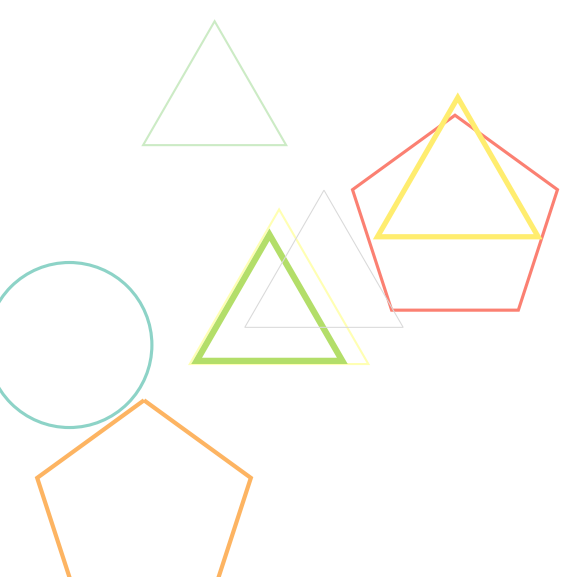[{"shape": "circle", "thickness": 1.5, "radius": 0.71, "center": [0.12, 0.402]}, {"shape": "triangle", "thickness": 1, "radius": 0.89, "center": [0.483, 0.458]}, {"shape": "pentagon", "thickness": 1.5, "radius": 0.93, "center": [0.788, 0.613]}, {"shape": "pentagon", "thickness": 2, "radius": 0.97, "center": [0.249, 0.112]}, {"shape": "triangle", "thickness": 3, "radius": 0.73, "center": [0.467, 0.447]}, {"shape": "triangle", "thickness": 0.5, "radius": 0.79, "center": [0.561, 0.511]}, {"shape": "triangle", "thickness": 1, "radius": 0.72, "center": [0.372, 0.819]}, {"shape": "triangle", "thickness": 2.5, "radius": 0.8, "center": [0.793, 0.669]}]